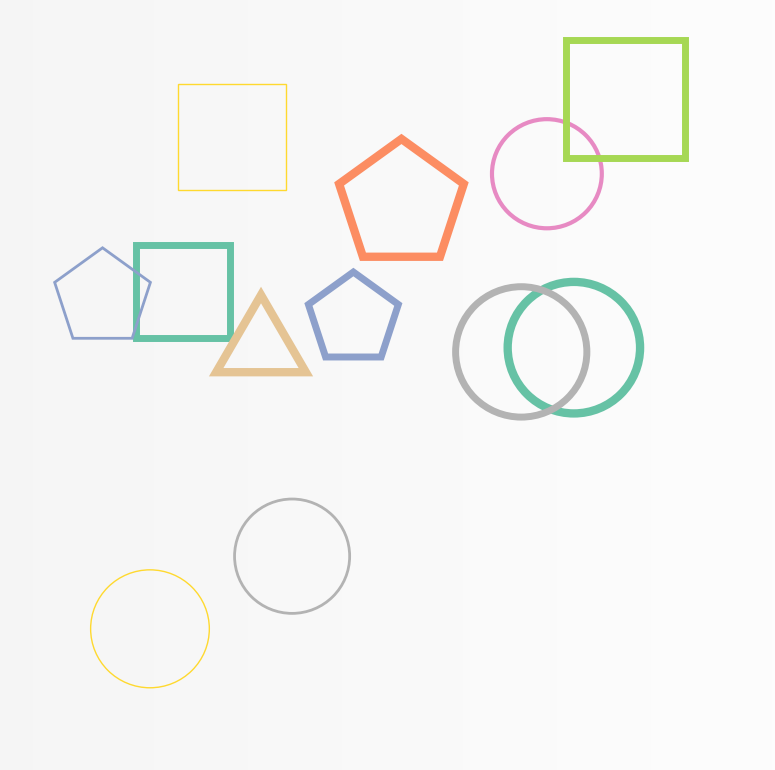[{"shape": "square", "thickness": 2.5, "radius": 0.3, "center": [0.236, 0.621]}, {"shape": "circle", "thickness": 3, "radius": 0.43, "center": [0.74, 0.548]}, {"shape": "pentagon", "thickness": 3, "radius": 0.42, "center": [0.518, 0.735]}, {"shape": "pentagon", "thickness": 1, "radius": 0.32, "center": [0.132, 0.613]}, {"shape": "pentagon", "thickness": 2.5, "radius": 0.3, "center": [0.456, 0.586]}, {"shape": "circle", "thickness": 1.5, "radius": 0.35, "center": [0.706, 0.774]}, {"shape": "square", "thickness": 2.5, "radius": 0.38, "center": [0.807, 0.871]}, {"shape": "circle", "thickness": 0.5, "radius": 0.38, "center": [0.194, 0.183]}, {"shape": "square", "thickness": 0.5, "radius": 0.35, "center": [0.299, 0.822]}, {"shape": "triangle", "thickness": 3, "radius": 0.33, "center": [0.337, 0.55]}, {"shape": "circle", "thickness": 1, "radius": 0.37, "center": [0.377, 0.278]}, {"shape": "circle", "thickness": 2.5, "radius": 0.42, "center": [0.673, 0.543]}]